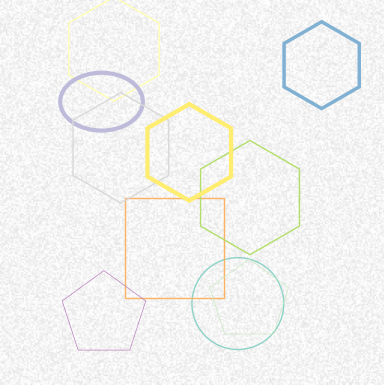[{"shape": "circle", "thickness": 1, "radius": 0.6, "center": [0.618, 0.211]}, {"shape": "hexagon", "thickness": 1, "radius": 0.68, "center": [0.296, 0.873]}, {"shape": "oval", "thickness": 3, "radius": 0.54, "center": [0.264, 0.736]}, {"shape": "hexagon", "thickness": 2.5, "radius": 0.56, "center": [0.835, 0.831]}, {"shape": "square", "thickness": 1, "radius": 0.65, "center": [0.453, 0.356]}, {"shape": "hexagon", "thickness": 1, "radius": 0.74, "center": [0.649, 0.487]}, {"shape": "hexagon", "thickness": 1, "radius": 0.72, "center": [0.314, 0.616]}, {"shape": "pentagon", "thickness": 0.5, "radius": 0.57, "center": [0.27, 0.183]}, {"shape": "pentagon", "thickness": 0.5, "radius": 0.54, "center": [0.647, 0.219]}, {"shape": "hexagon", "thickness": 3, "radius": 0.63, "center": [0.492, 0.604]}]